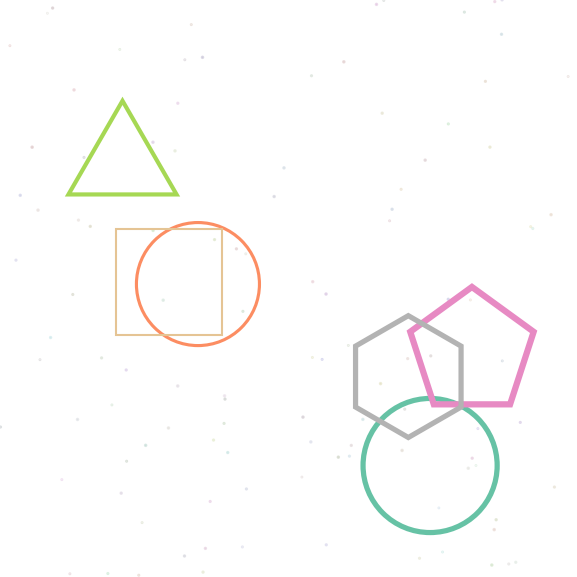[{"shape": "circle", "thickness": 2.5, "radius": 0.58, "center": [0.745, 0.193]}, {"shape": "circle", "thickness": 1.5, "radius": 0.53, "center": [0.343, 0.507]}, {"shape": "pentagon", "thickness": 3, "radius": 0.56, "center": [0.817, 0.39]}, {"shape": "triangle", "thickness": 2, "radius": 0.54, "center": [0.212, 0.716]}, {"shape": "square", "thickness": 1, "radius": 0.46, "center": [0.293, 0.512]}, {"shape": "hexagon", "thickness": 2.5, "radius": 0.53, "center": [0.707, 0.347]}]